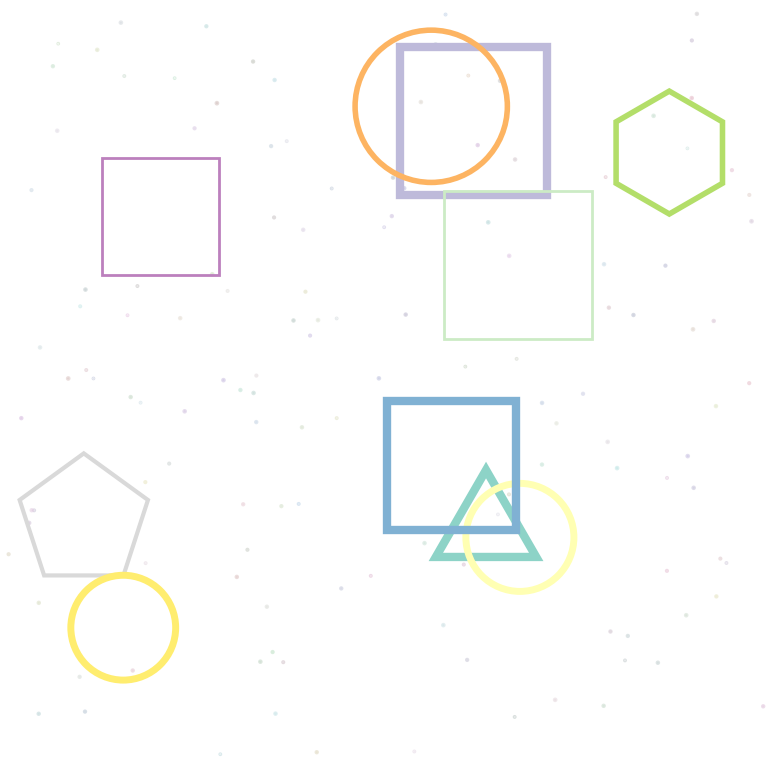[{"shape": "triangle", "thickness": 3, "radius": 0.38, "center": [0.631, 0.314]}, {"shape": "circle", "thickness": 2.5, "radius": 0.35, "center": [0.675, 0.302]}, {"shape": "square", "thickness": 3, "radius": 0.48, "center": [0.615, 0.843]}, {"shape": "square", "thickness": 3, "radius": 0.42, "center": [0.587, 0.396]}, {"shape": "circle", "thickness": 2, "radius": 0.49, "center": [0.56, 0.862]}, {"shape": "hexagon", "thickness": 2, "radius": 0.4, "center": [0.869, 0.802]}, {"shape": "pentagon", "thickness": 1.5, "radius": 0.44, "center": [0.109, 0.324]}, {"shape": "square", "thickness": 1, "radius": 0.38, "center": [0.208, 0.719]}, {"shape": "square", "thickness": 1, "radius": 0.48, "center": [0.673, 0.656]}, {"shape": "circle", "thickness": 2.5, "radius": 0.34, "center": [0.16, 0.185]}]